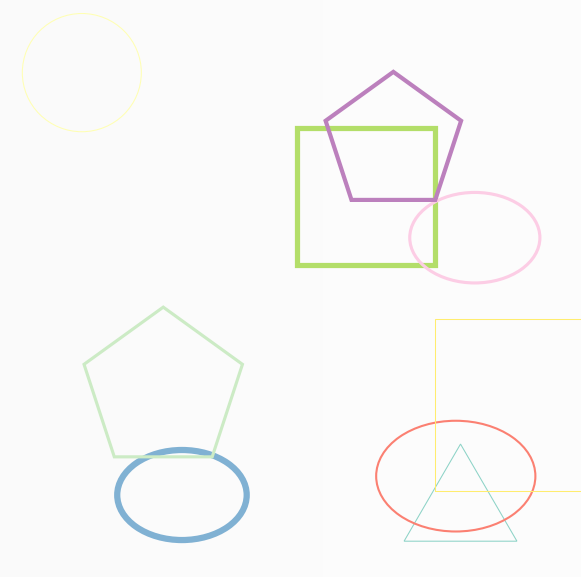[{"shape": "triangle", "thickness": 0.5, "radius": 0.56, "center": [0.792, 0.118]}, {"shape": "circle", "thickness": 0.5, "radius": 0.51, "center": [0.141, 0.873]}, {"shape": "oval", "thickness": 1, "radius": 0.68, "center": [0.784, 0.175]}, {"shape": "oval", "thickness": 3, "radius": 0.56, "center": [0.313, 0.142]}, {"shape": "square", "thickness": 2.5, "radius": 0.59, "center": [0.63, 0.659]}, {"shape": "oval", "thickness": 1.5, "radius": 0.56, "center": [0.817, 0.588]}, {"shape": "pentagon", "thickness": 2, "radius": 0.61, "center": [0.677, 0.752]}, {"shape": "pentagon", "thickness": 1.5, "radius": 0.72, "center": [0.281, 0.324]}, {"shape": "square", "thickness": 0.5, "radius": 0.75, "center": [0.897, 0.298]}]